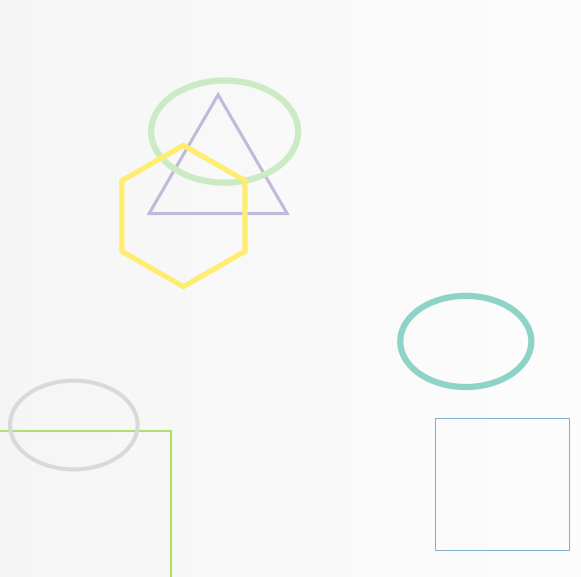[{"shape": "oval", "thickness": 3, "radius": 0.56, "center": [0.801, 0.408]}, {"shape": "triangle", "thickness": 1.5, "radius": 0.69, "center": [0.375, 0.698]}, {"shape": "square", "thickness": 0.5, "radius": 0.57, "center": [0.863, 0.161]}, {"shape": "square", "thickness": 1, "radius": 0.74, "center": [0.146, 0.105]}, {"shape": "oval", "thickness": 2, "radius": 0.55, "center": [0.127, 0.263]}, {"shape": "oval", "thickness": 3, "radius": 0.63, "center": [0.386, 0.771]}, {"shape": "hexagon", "thickness": 2.5, "radius": 0.61, "center": [0.316, 0.625]}]